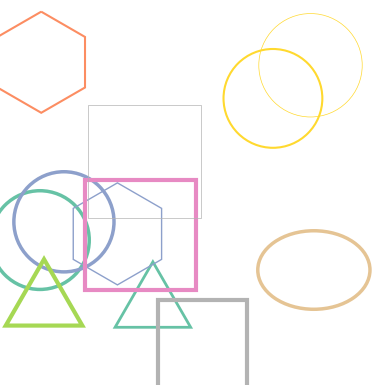[{"shape": "triangle", "thickness": 2, "radius": 0.57, "center": [0.397, 0.207]}, {"shape": "circle", "thickness": 2.5, "radius": 0.64, "center": [0.104, 0.376]}, {"shape": "hexagon", "thickness": 1.5, "radius": 0.66, "center": [0.107, 0.838]}, {"shape": "hexagon", "thickness": 1, "radius": 0.66, "center": [0.305, 0.393]}, {"shape": "circle", "thickness": 2.5, "radius": 0.65, "center": [0.166, 0.424]}, {"shape": "square", "thickness": 3, "radius": 0.72, "center": [0.365, 0.389]}, {"shape": "triangle", "thickness": 3, "radius": 0.57, "center": [0.114, 0.212]}, {"shape": "circle", "thickness": 0.5, "radius": 0.67, "center": [0.807, 0.83]}, {"shape": "circle", "thickness": 1.5, "radius": 0.64, "center": [0.709, 0.744]}, {"shape": "oval", "thickness": 2.5, "radius": 0.73, "center": [0.815, 0.299]}, {"shape": "square", "thickness": 0.5, "radius": 0.73, "center": [0.376, 0.58]}, {"shape": "square", "thickness": 3, "radius": 0.58, "center": [0.527, 0.106]}]